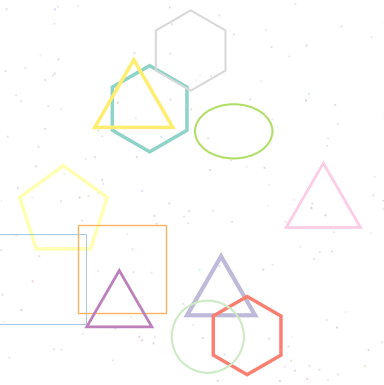[{"shape": "hexagon", "thickness": 2.5, "radius": 0.56, "center": [0.389, 0.718]}, {"shape": "pentagon", "thickness": 2.5, "radius": 0.6, "center": [0.165, 0.45]}, {"shape": "triangle", "thickness": 3, "radius": 0.51, "center": [0.574, 0.232]}, {"shape": "hexagon", "thickness": 2.5, "radius": 0.51, "center": [0.642, 0.128]}, {"shape": "square", "thickness": 0.5, "radius": 0.58, "center": [0.107, 0.276]}, {"shape": "square", "thickness": 1, "radius": 0.57, "center": [0.317, 0.3]}, {"shape": "oval", "thickness": 1.5, "radius": 0.5, "center": [0.607, 0.659]}, {"shape": "triangle", "thickness": 2, "radius": 0.56, "center": [0.84, 0.465]}, {"shape": "hexagon", "thickness": 1.5, "radius": 0.52, "center": [0.495, 0.869]}, {"shape": "triangle", "thickness": 2, "radius": 0.49, "center": [0.31, 0.2]}, {"shape": "circle", "thickness": 1.5, "radius": 0.47, "center": [0.54, 0.125]}, {"shape": "triangle", "thickness": 2.5, "radius": 0.59, "center": [0.347, 0.728]}]